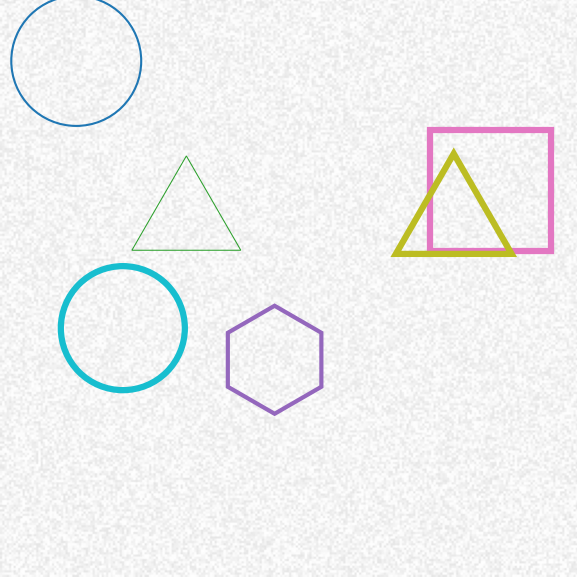[{"shape": "circle", "thickness": 1, "radius": 0.56, "center": [0.132, 0.894]}, {"shape": "triangle", "thickness": 0.5, "radius": 0.54, "center": [0.323, 0.62]}, {"shape": "hexagon", "thickness": 2, "radius": 0.47, "center": [0.476, 0.376]}, {"shape": "square", "thickness": 3, "radius": 0.52, "center": [0.85, 0.669]}, {"shape": "triangle", "thickness": 3, "radius": 0.58, "center": [0.786, 0.617]}, {"shape": "circle", "thickness": 3, "radius": 0.54, "center": [0.213, 0.431]}]